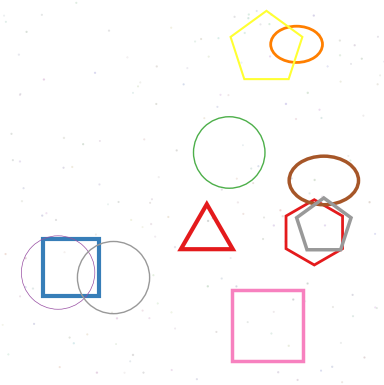[{"shape": "triangle", "thickness": 3, "radius": 0.39, "center": [0.537, 0.392]}, {"shape": "hexagon", "thickness": 2, "radius": 0.42, "center": [0.816, 0.396]}, {"shape": "square", "thickness": 3, "radius": 0.37, "center": [0.184, 0.306]}, {"shape": "circle", "thickness": 1, "radius": 0.46, "center": [0.595, 0.604]}, {"shape": "circle", "thickness": 0.5, "radius": 0.48, "center": [0.151, 0.292]}, {"shape": "oval", "thickness": 2, "radius": 0.34, "center": [0.77, 0.885]}, {"shape": "pentagon", "thickness": 1.5, "radius": 0.49, "center": [0.692, 0.874]}, {"shape": "oval", "thickness": 2.5, "radius": 0.45, "center": [0.841, 0.531]}, {"shape": "square", "thickness": 2.5, "radius": 0.46, "center": [0.694, 0.155]}, {"shape": "pentagon", "thickness": 2.5, "radius": 0.37, "center": [0.841, 0.411]}, {"shape": "circle", "thickness": 1, "radius": 0.47, "center": [0.295, 0.279]}]